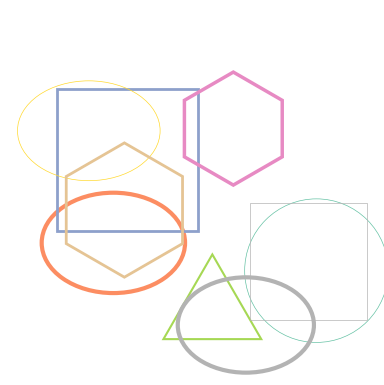[{"shape": "circle", "thickness": 0.5, "radius": 0.93, "center": [0.822, 0.297]}, {"shape": "oval", "thickness": 3, "radius": 0.93, "center": [0.294, 0.369]}, {"shape": "square", "thickness": 2, "radius": 0.92, "center": [0.332, 0.585]}, {"shape": "hexagon", "thickness": 2.5, "radius": 0.73, "center": [0.606, 0.666]}, {"shape": "triangle", "thickness": 1.5, "radius": 0.73, "center": [0.552, 0.192]}, {"shape": "oval", "thickness": 0.5, "radius": 0.93, "center": [0.231, 0.66]}, {"shape": "hexagon", "thickness": 2, "radius": 0.87, "center": [0.323, 0.454]}, {"shape": "oval", "thickness": 3, "radius": 0.88, "center": [0.639, 0.156]}, {"shape": "square", "thickness": 0.5, "radius": 0.76, "center": [0.801, 0.32]}]